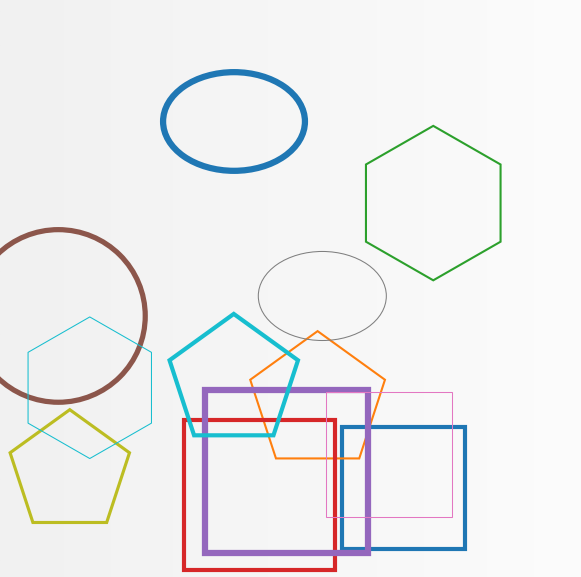[{"shape": "oval", "thickness": 3, "radius": 0.61, "center": [0.403, 0.789]}, {"shape": "square", "thickness": 2, "radius": 0.53, "center": [0.695, 0.155]}, {"shape": "pentagon", "thickness": 1, "radius": 0.61, "center": [0.546, 0.304]}, {"shape": "hexagon", "thickness": 1, "radius": 0.67, "center": [0.745, 0.647]}, {"shape": "square", "thickness": 2, "radius": 0.65, "center": [0.447, 0.143]}, {"shape": "square", "thickness": 3, "radius": 0.7, "center": [0.493, 0.183]}, {"shape": "circle", "thickness": 2.5, "radius": 0.75, "center": [0.1, 0.452]}, {"shape": "square", "thickness": 0.5, "radius": 0.54, "center": [0.67, 0.212]}, {"shape": "oval", "thickness": 0.5, "radius": 0.55, "center": [0.555, 0.487]}, {"shape": "pentagon", "thickness": 1.5, "radius": 0.54, "center": [0.12, 0.182]}, {"shape": "pentagon", "thickness": 2, "radius": 0.58, "center": [0.402, 0.339]}, {"shape": "hexagon", "thickness": 0.5, "radius": 0.61, "center": [0.154, 0.328]}]